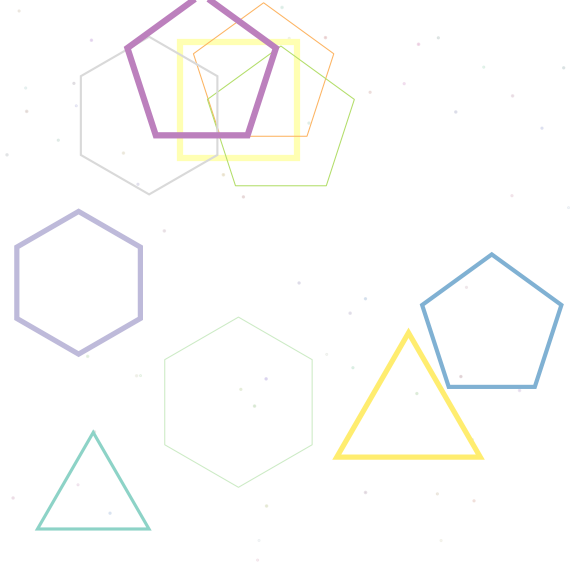[{"shape": "triangle", "thickness": 1.5, "radius": 0.56, "center": [0.161, 0.139]}, {"shape": "square", "thickness": 3, "radius": 0.5, "center": [0.413, 0.826]}, {"shape": "hexagon", "thickness": 2.5, "radius": 0.62, "center": [0.136, 0.509]}, {"shape": "pentagon", "thickness": 2, "radius": 0.63, "center": [0.852, 0.432]}, {"shape": "pentagon", "thickness": 0.5, "radius": 0.64, "center": [0.456, 0.867]}, {"shape": "pentagon", "thickness": 0.5, "radius": 0.67, "center": [0.486, 0.786]}, {"shape": "hexagon", "thickness": 1, "radius": 0.68, "center": [0.258, 0.799]}, {"shape": "pentagon", "thickness": 3, "radius": 0.68, "center": [0.349, 0.874]}, {"shape": "hexagon", "thickness": 0.5, "radius": 0.74, "center": [0.413, 0.303]}, {"shape": "triangle", "thickness": 2.5, "radius": 0.72, "center": [0.707, 0.279]}]